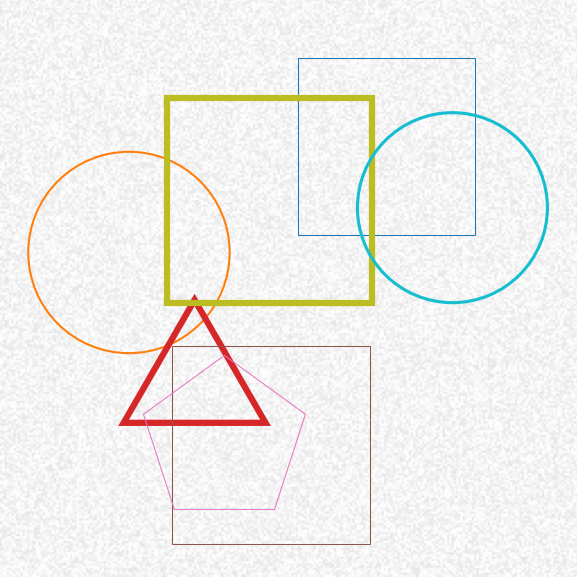[{"shape": "square", "thickness": 0.5, "radius": 0.77, "center": [0.669, 0.745]}, {"shape": "circle", "thickness": 1, "radius": 0.87, "center": [0.223, 0.562]}, {"shape": "triangle", "thickness": 3, "radius": 0.71, "center": [0.337, 0.338]}, {"shape": "square", "thickness": 0.5, "radius": 0.86, "center": [0.47, 0.228]}, {"shape": "pentagon", "thickness": 0.5, "radius": 0.74, "center": [0.389, 0.236]}, {"shape": "square", "thickness": 3, "radius": 0.89, "center": [0.467, 0.651]}, {"shape": "circle", "thickness": 1.5, "radius": 0.82, "center": [0.783, 0.64]}]